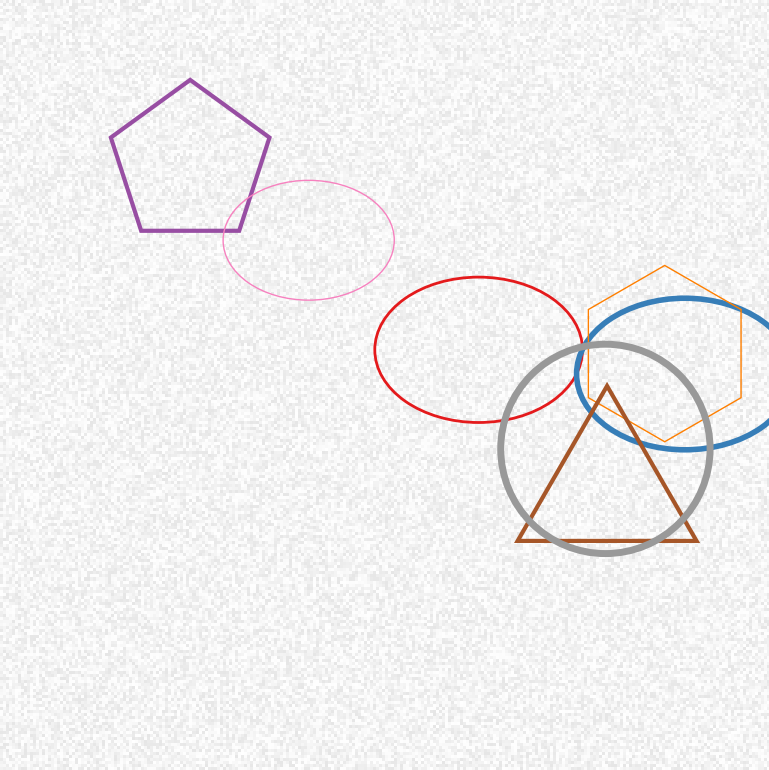[{"shape": "oval", "thickness": 1, "radius": 0.67, "center": [0.622, 0.546]}, {"shape": "oval", "thickness": 2, "radius": 0.7, "center": [0.889, 0.514]}, {"shape": "pentagon", "thickness": 1.5, "radius": 0.54, "center": [0.247, 0.788]}, {"shape": "hexagon", "thickness": 0.5, "radius": 0.57, "center": [0.863, 0.541]}, {"shape": "triangle", "thickness": 1.5, "radius": 0.67, "center": [0.788, 0.365]}, {"shape": "oval", "thickness": 0.5, "radius": 0.56, "center": [0.401, 0.688]}, {"shape": "circle", "thickness": 2.5, "radius": 0.68, "center": [0.786, 0.417]}]